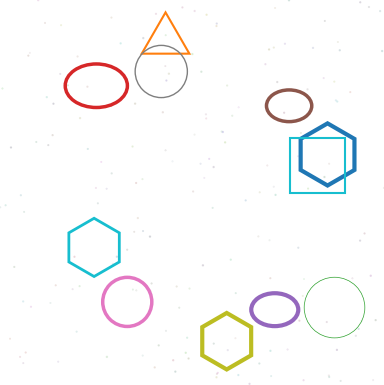[{"shape": "hexagon", "thickness": 3, "radius": 0.4, "center": [0.851, 0.599]}, {"shape": "triangle", "thickness": 1.5, "radius": 0.36, "center": [0.43, 0.896]}, {"shape": "circle", "thickness": 0.5, "radius": 0.39, "center": [0.869, 0.201]}, {"shape": "oval", "thickness": 2.5, "radius": 0.4, "center": [0.25, 0.777]}, {"shape": "oval", "thickness": 3, "radius": 0.31, "center": [0.714, 0.196]}, {"shape": "oval", "thickness": 2.5, "radius": 0.29, "center": [0.751, 0.725]}, {"shape": "circle", "thickness": 2.5, "radius": 0.32, "center": [0.331, 0.216]}, {"shape": "circle", "thickness": 1, "radius": 0.34, "center": [0.419, 0.814]}, {"shape": "hexagon", "thickness": 3, "radius": 0.37, "center": [0.589, 0.114]}, {"shape": "hexagon", "thickness": 2, "radius": 0.38, "center": [0.244, 0.357]}, {"shape": "square", "thickness": 1.5, "radius": 0.36, "center": [0.825, 0.569]}]